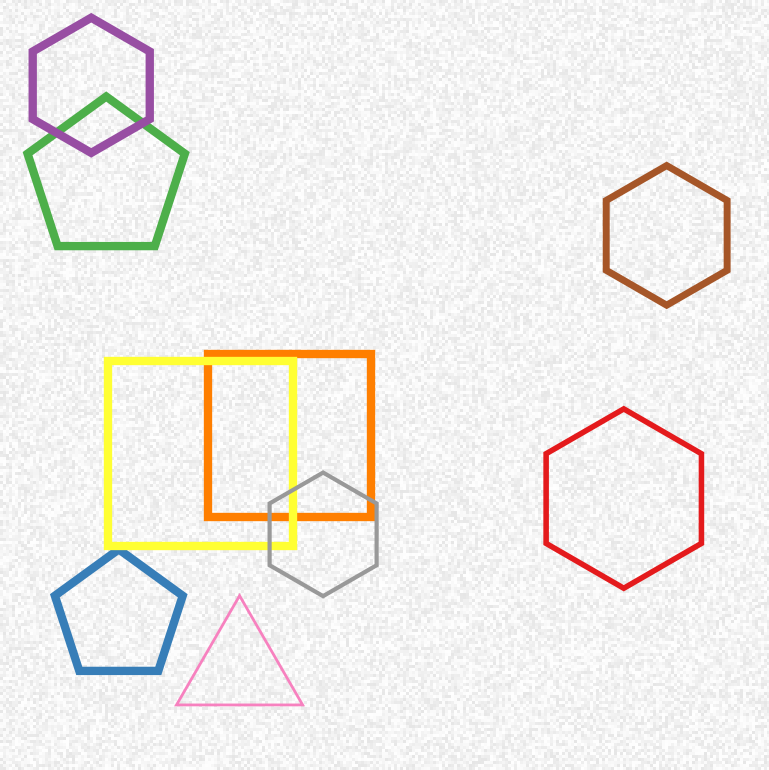[{"shape": "hexagon", "thickness": 2, "radius": 0.58, "center": [0.81, 0.353]}, {"shape": "pentagon", "thickness": 3, "radius": 0.44, "center": [0.154, 0.199]}, {"shape": "pentagon", "thickness": 3, "radius": 0.54, "center": [0.138, 0.767]}, {"shape": "hexagon", "thickness": 3, "radius": 0.44, "center": [0.118, 0.889]}, {"shape": "square", "thickness": 3, "radius": 0.53, "center": [0.376, 0.434]}, {"shape": "square", "thickness": 3, "radius": 0.6, "center": [0.26, 0.411]}, {"shape": "hexagon", "thickness": 2.5, "radius": 0.45, "center": [0.866, 0.694]}, {"shape": "triangle", "thickness": 1, "radius": 0.47, "center": [0.311, 0.132]}, {"shape": "hexagon", "thickness": 1.5, "radius": 0.4, "center": [0.42, 0.306]}]